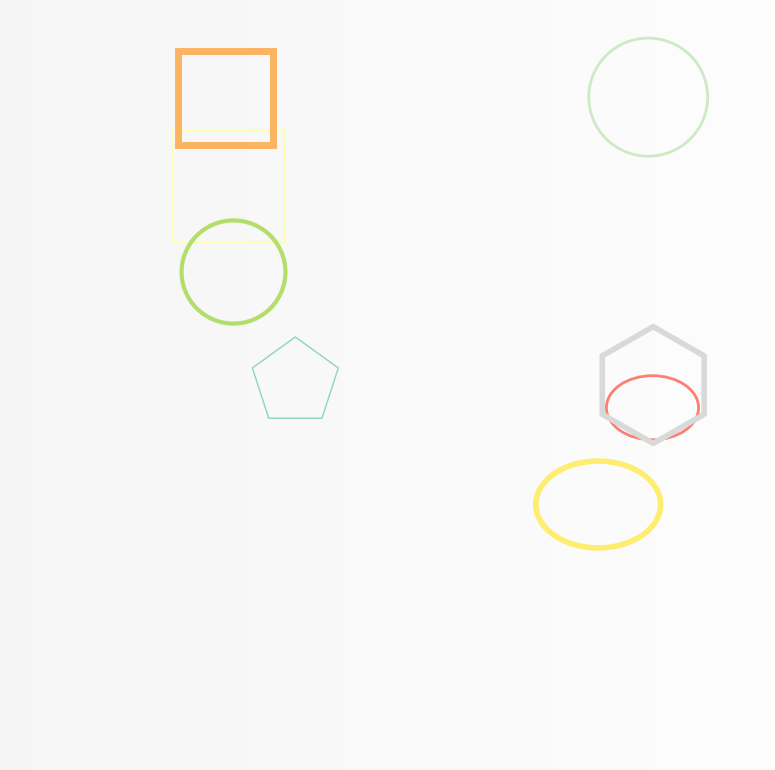[{"shape": "pentagon", "thickness": 0.5, "radius": 0.29, "center": [0.381, 0.504]}, {"shape": "square", "thickness": 1, "radius": 0.36, "center": [0.294, 0.758]}, {"shape": "oval", "thickness": 1, "radius": 0.3, "center": [0.842, 0.47]}, {"shape": "square", "thickness": 2.5, "radius": 0.31, "center": [0.291, 0.873]}, {"shape": "circle", "thickness": 1.5, "radius": 0.33, "center": [0.301, 0.647]}, {"shape": "hexagon", "thickness": 2, "radius": 0.38, "center": [0.843, 0.5]}, {"shape": "circle", "thickness": 1, "radius": 0.38, "center": [0.836, 0.874]}, {"shape": "oval", "thickness": 2, "radius": 0.4, "center": [0.772, 0.345]}]